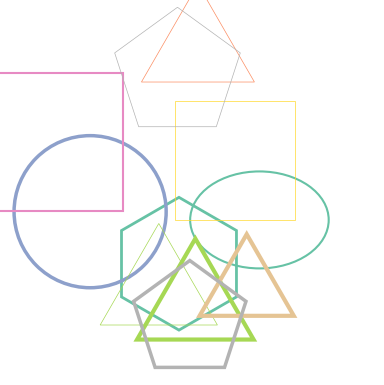[{"shape": "hexagon", "thickness": 2, "radius": 0.86, "center": [0.465, 0.315]}, {"shape": "oval", "thickness": 1.5, "radius": 0.9, "center": [0.674, 0.429]}, {"shape": "triangle", "thickness": 0.5, "radius": 0.85, "center": [0.514, 0.872]}, {"shape": "circle", "thickness": 2.5, "radius": 0.99, "center": [0.234, 0.45]}, {"shape": "square", "thickness": 1.5, "radius": 0.9, "center": [0.14, 0.63]}, {"shape": "triangle", "thickness": 3, "radius": 0.87, "center": [0.507, 0.205]}, {"shape": "triangle", "thickness": 0.5, "radius": 0.88, "center": [0.412, 0.244]}, {"shape": "square", "thickness": 0.5, "radius": 0.77, "center": [0.61, 0.584]}, {"shape": "triangle", "thickness": 3, "radius": 0.71, "center": [0.641, 0.25]}, {"shape": "pentagon", "thickness": 0.5, "radius": 0.86, "center": [0.461, 0.81]}, {"shape": "pentagon", "thickness": 2.5, "radius": 0.77, "center": [0.493, 0.17]}]